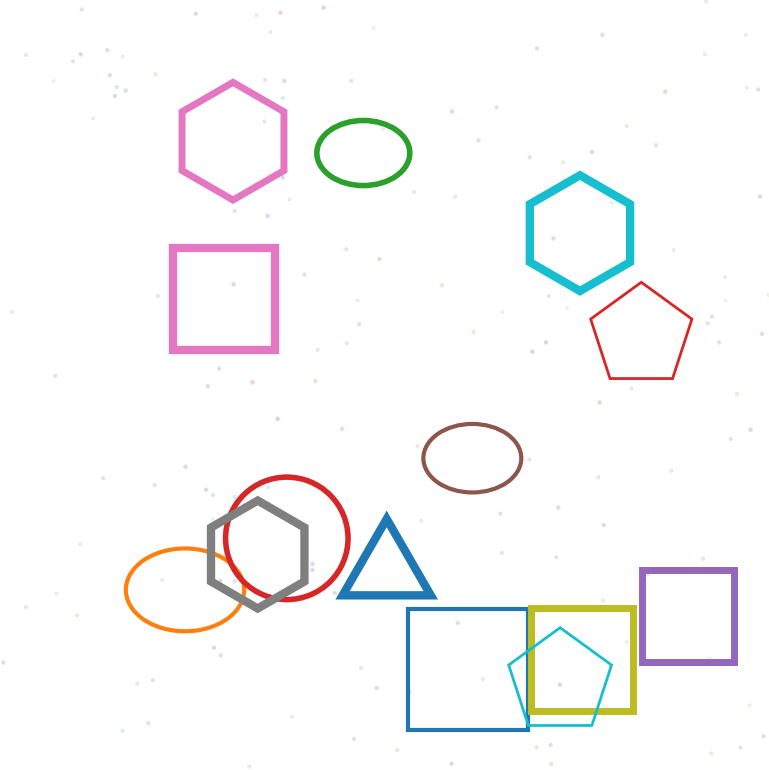[{"shape": "square", "thickness": 1.5, "radius": 0.39, "center": [0.608, 0.13]}, {"shape": "triangle", "thickness": 3, "radius": 0.33, "center": [0.502, 0.26]}, {"shape": "oval", "thickness": 1.5, "radius": 0.38, "center": [0.24, 0.234]}, {"shape": "oval", "thickness": 2, "radius": 0.3, "center": [0.472, 0.801]}, {"shape": "circle", "thickness": 2, "radius": 0.4, "center": [0.372, 0.301]}, {"shape": "pentagon", "thickness": 1, "radius": 0.35, "center": [0.833, 0.564]}, {"shape": "square", "thickness": 2.5, "radius": 0.3, "center": [0.894, 0.2]}, {"shape": "oval", "thickness": 1.5, "radius": 0.32, "center": [0.613, 0.405]}, {"shape": "square", "thickness": 3, "radius": 0.33, "center": [0.291, 0.612]}, {"shape": "hexagon", "thickness": 2.5, "radius": 0.38, "center": [0.303, 0.817]}, {"shape": "hexagon", "thickness": 3, "radius": 0.35, "center": [0.335, 0.28]}, {"shape": "square", "thickness": 2.5, "radius": 0.33, "center": [0.756, 0.144]}, {"shape": "hexagon", "thickness": 3, "radius": 0.38, "center": [0.753, 0.697]}, {"shape": "pentagon", "thickness": 1, "radius": 0.35, "center": [0.727, 0.115]}]